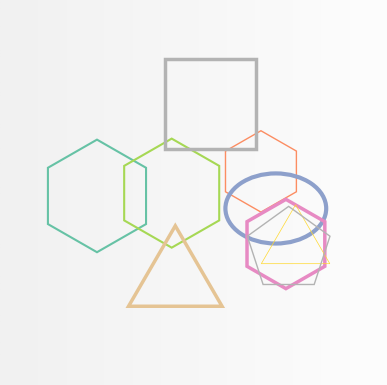[{"shape": "hexagon", "thickness": 1.5, "radius": 0.73, "center": [0.25, 0.491]}, {"shape": "hexagon", "thickness": 1, "radius": 0.53, "center": [0.673, 0.555]}, {"shape": "oval", "thickness": 3, "radius": 0.65, "center": [0.712, 0.459]}, {"shape": "hexagon", "thickness": 2.5, "radius": 0.58, "center": [0.738, 0.366]}, {"shape": "hexagon", "thickness": 1.5, "radius": 0.71, "center": [0.443, 0.498]}, {"shape": "triangle", "thickness": 0.5, "radius": 0.51, "center": [0.763, 0.366]}, {"shape": "triangle", "thickness": 2.5, "radius": 0.7, "center": [0.452, 0.274]}, {"shape": "pentagon", "thickness": 1, "radius": 0.56, "center": [0.745, 0.352]}, {"shape": "square", "thickness": 2.5, "radius": 0.59, "center": [0.544, 0.729]}]